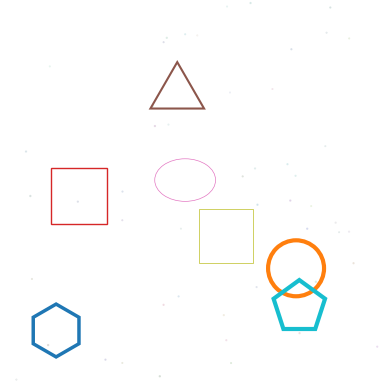[{"shape": "hexagon", "thickness": 2.5, "radius": 0.34, "center": [0.146, 0.142]}, {"shape": "circle", "thickness": 3, "radius": 0.36, "center": [0.769, 0.303]}, {"shape": "square", "thickness": 1, "radius": 0.36, "center": [0.205, 0.491]}, {"shape": "triangle", "thickness": 1.5, "radius": 0.4, "center": [0.46, 0.758]}, {"shape": "oval", "thickness": 0.5, "radius": 0.4, "center": [0.481, 0.532]}, {"shape": "square", "thickness": 0.5, "radius": 0.35, "center": [0.587, 0.387]}, {"shape": "pentagon", "thickness": 3, "radius": 0.35, "center": [0.777, 0.202]}]